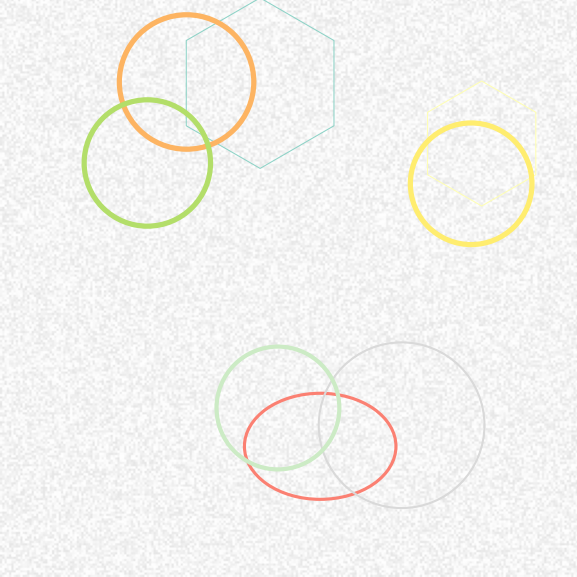[{"shape": "hexagon", "thickness": 0.5, "radius": 0.74, "center": [0.45, 0.855]}, {"shape": "hexagon", "thickness": 0.5, "radius": 0.54, "center": [0.834, 0.751]}, {"shape": "oval", "thickness": 1.5, "radius": 0.66, "center": [0.554, 0.226]}, {"shape": "circle", "thickness": 2.5, "radius": 0.58, "center": [0.323, 0.857]}, {"shape": "circle", "thickness": 2.5, "radius": 0.55, "center": [0.255, 0.717]}, {"shape": "circle", "thickness": 1, "radius": 0.72, "center": [0.695, 0.263]}, {"shape": "circle", "thickness": 2, "radius": 0.53, "center": [0.481, 0.293]}, {"shape": "circle", "thickness": 2.5, "radius": 0.53, "center": [0.816, 0.681]}]